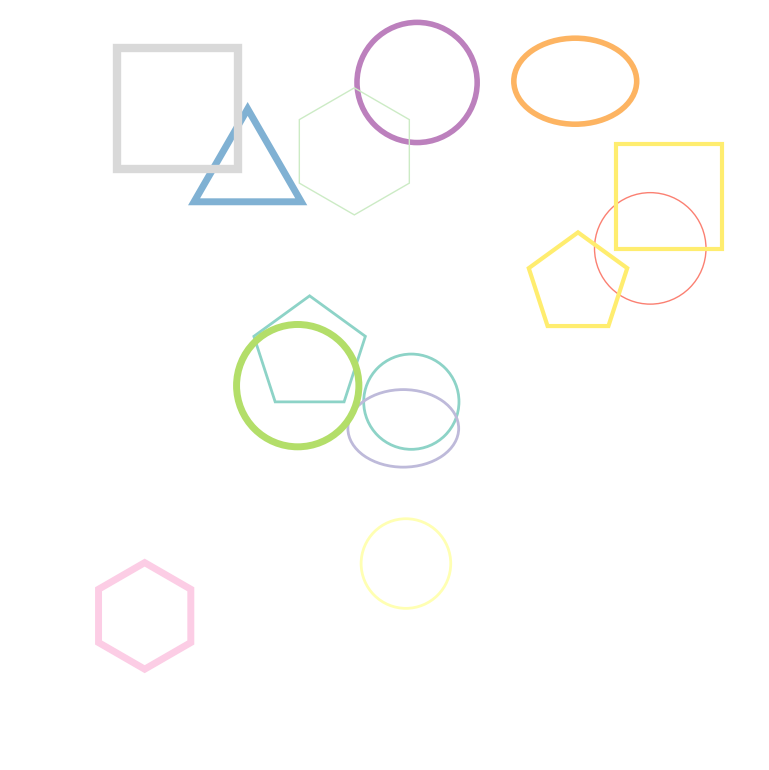[{"shape": "circle", "thickness": 1, "radius": 0.31, "center": [0.534, 0.478]}, {"shape": "pentagon", "thickness": 1, "radius": 0.38, "center": [0.402, 0.54]}, {"shape": "circle", "thickness": 1, "radius": 0.29, "center": [0.527, 0.268]}, {"shape": "oval", "thickness": 1, "radius": 0.36, "center": [0.524, 0.444]}, {"shape": "circle", "thickness": 0.5, "radius": 0.36, "center": [0.844, 0.677]}, {"shape": "triangle", "thickness": 2.5, "radius": 0.4, "center": [0.322, 0.778]}, {"shape": "oval", "thickness": 2, "radius": 0.4, "center": [0.747, 0.895]}, {"shape": "circle", "thickness": 2.5, "radius": 0.4, "center": [0.387, 0.499]}, {"shape": "hexagon", "thickness": 2.5, "radius": 0.35, "center": [0.188, 0.2]}, {"shape": "square", "thickness": 3, "radius": 0.39, "center": [0.23, 0.859]}, {"shape": "circle", "thickness": 2, "radius": 0.39, "center": [0.542, 0.893]}, {"shape": "hexagon", "thickness": 0.5, "radius": 0.41, "center": [0.46, 0.803]}, {"shape": "pentagon", "thickness": 1.5, "radius": 0.34, "center": [0.751, 0.631]}, {"shape": "square", "thickness": 1.5, "radius": 0.34, "center": [0.869, 0.745]}]